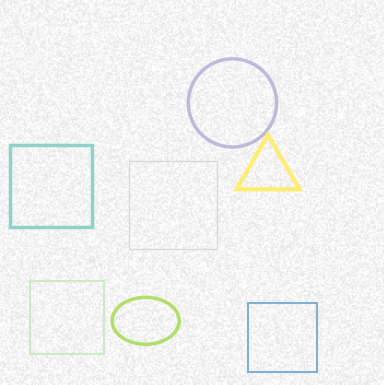[{"shape": "square", "thickness": 2.5, "radius": 0.53, "center": [0.133, 0.518]}, {"shape": "circle", "thickness": 2.5, "radius": 0.57, "center": [0.604, 0.733]}, {"shape": "square", "thickness": 1.5, "radius": 0.45, "center": [0.733, 0.124]}, {"shape": "oval", "thickness": 2.5, "radius": 0.44, "center": [0.378, 0.167]}, {"shape": "square", "thickness": 1, "radius": 0.57, "center": [0.45, 0.467]}, {"shape": "square", "thickness": 1.5, "radius": 0.48, "center": [0.174, 0.175]}, {"shape": "triangle", "thickness": 3, "radius": 0.47, "center": [0.696, 0.556]}]